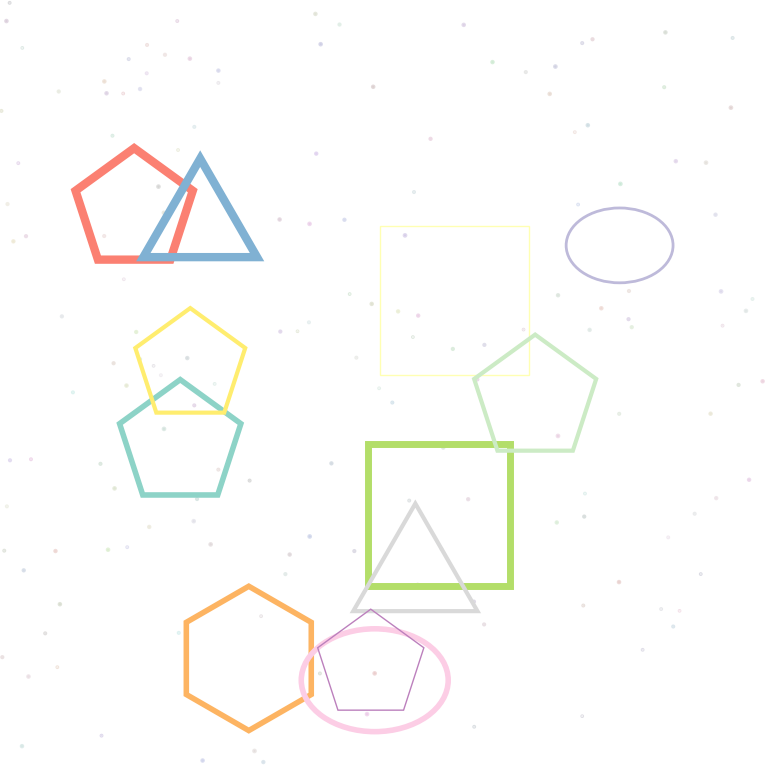[{"shape": "pentagon", "thickness": 2, "radius": 0.41, "center": [0.234, 0.424]}, {"shape": "square", "thickness": 0.5, "radius": 0.48, "center": [0.591, 0.61]}, {"shape": "oval", "thickness": 1, "radius": 0.35, "center": [0.805, 0.681]}, {"shape": "pentagon", "thickness": 3, "radius": 0.4, "center": [0.174, 0.728]}, {"shape": "triangle", "thickness": 3, "radius": 0.43, "center": [0.26, 0.709]}, {"shape": "hexagon", "thickness": 2, "radius": 0.47, "center": [0.323, 0.145]}, {"shape": "square", "thickness": 2.5, "radius": 0.46, "center": [0.57, 0.331]}, {"shape": "oval", "thickness": 2, "radius": 0.48, "center": [0.487, 0.117]}, {"shape": "triangle", "thickness": 1.5, "radius": 0.47, "center": [0.539, 0.253]}, {"shape": "pentagon", "thickness": 0.5, "radius": 0.36, "center": [0.482, 0.136]}, {"shape": "pentagon", "thickness": 1.5, "radius": 0.42, "center": [0.695, 0.482]}, {"shape": "pentagon", "thickness": 1.5, "radius": 0.38, "center": [0.247, 0.525]}]